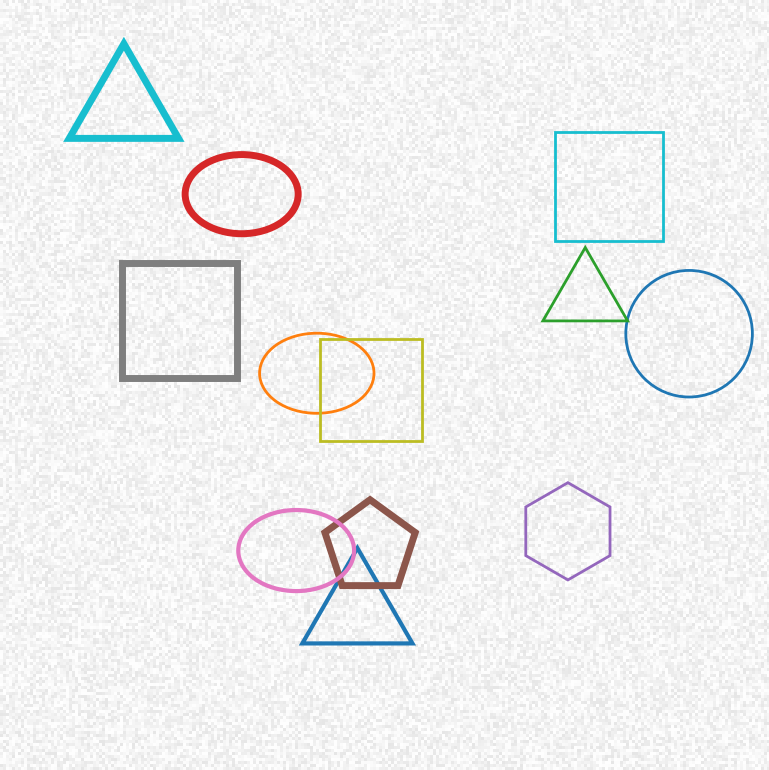[{"shape": "triangle", "thickness": 1.5, "radius": 0.41, "center": [0.464, 0.206]}, {"shape": "circle", "thickness": 1, "radius": 0.41, "center": [0.895, 0.567]}, {"shape": "oval", "thickness": 1, "radius": 0.37, "center": [0.411, 0.515]}, {"shape": "triangle", "thickness": 1, "radius": 0.32, "center": [0.76, 0.615]}, {"shape": "oval", "thickness": 2.5, "radius": 0.37, "center": [0.314, 0.748]}, {"shape": "hexagon", "thickness": 1, "radius": 0.32, "center": [0.738, 0.31]}, {"shape": "pentagon", "thickness": 2.5, "radius": 0.31, "center": [0.481, 0.289]}, {"shape": "oval", "thickness": 1.5, "radius": 0.38, "center": [0.385, 0.285]}, {"shape": "square", "thickness": 2.5, "radius": 0.37, "center": [0.233, 0.584]}, {"shape": "square", "thickness": 1, "radius": 0.33, "center": [0.482, 0.493]}, {"shape": "square", "thickness": 1, "radius": 0.35, "center": [0.791, 0.758]}, {"shape": "triangle", "thickness": 2.5, "radius": 0.41, "center": [0.161, 0.861]}]